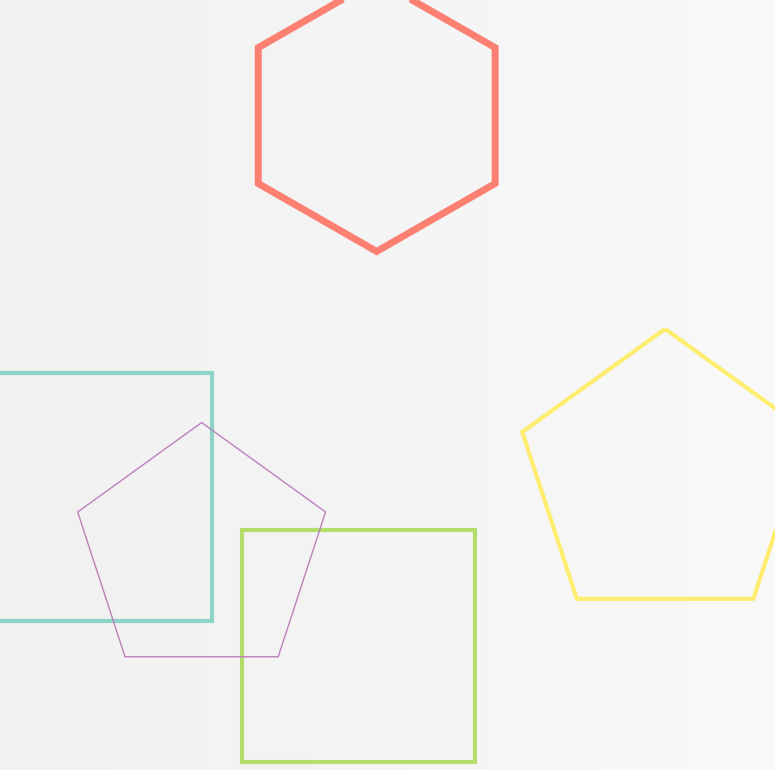[{"shape": "square", "thickness": 1.5, "radius": 0.81, "center": [0.112, 0.354]}, {"shape": "hexagon", "thickness": 2.5, "radius": 0.88, "center": [0.486, 0.85]}, {"shape": "square", "thickness": 1.5, "radius": 0.75, "center": [0.462, 0.161]}, {"shape": "pentagon", "thickness": 0.5, "radius": 0.84, "center": [0.26, 0.283]}, {"shape": "pentagon", "thickness": 1.5, "radius": 0.97, "center": [0.858, 0.379]}]